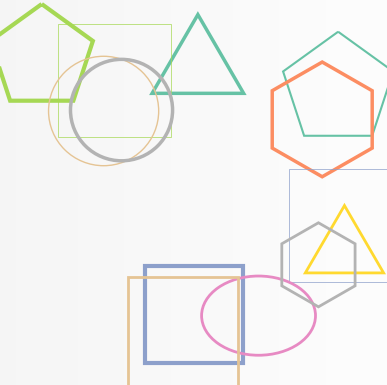[{"shape": "pentagon", "thickness": 1.5, "radius": 0.75, "center": [0.873, 0.768]}, {"shape": "triangle", "thickness": 2.5, "radius": 0.68, "center": [0.511, 0.826]}, {"shape": "hexagon", "thickness": 2.5, "radius": 0.74, "center": [0.832, 0.69]}, {"shape": "square", "thickness": 3, "radius": 0.63, "center": [0.5, 0.183]}, {"shape": "square", "thickness": 0.5, "radius": 0.74, "center": [0.893, 0.414]}, {"shape": "oval", "thickness": 2, "radius": 0.73, "center": [0.667, 0.18]}, {"shape": "pentagon", "thickness": 3, "radius": 0.69, "center": [0.108, 0.851]}, {"shape": "square", "thickness": 0.5, "radius": 0.73, "center": [0.295, 0.791]}, {"shape": "triangle", "thickness": 2, "radius": 0.58, "center": [0.889, 0.349]}, {"shape": "circle", "thickness": 1, "radius": 0.71, "center": [0.267, 0.712]}, {"shape": "square", "thickness": 2, "radius": 0.71, "center": [0.473, 0.138]}, {"shape": "hexagon", "thickness": 2, "radius": 0.55, "center": [0.822, 0.312]}, {"shape": "circle", "thickness": 2.5, "radius": 0.66, "center": [0.314, 0.714]}]